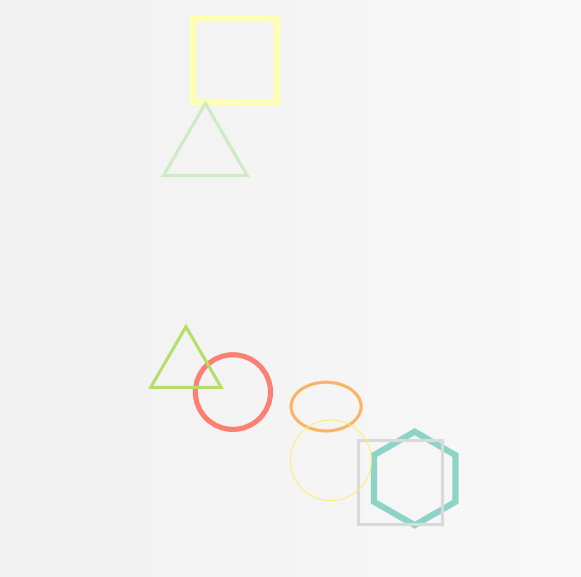[{"shape": "hexagon", "thickness": 3, "radius": 0.4, "center": [0.713, 0.171]}, {"shape": "square", "thickness": 3, "radius": 0.36, "center": [0.404, 0.895]}, {"shape": "circle", "thickness": 2.5, "radius": 0.32, "center": [0.401, 0.32]}, {"shape": "oval", "thickness": 1.5, "radius": 0.3, "center": [0.561, 0.295]}, {"shape": "triangle", "thickness": 1.5, "radius": 0.35, "center": [0.32, 0.363]}, {"shape": "square", "thickness": 1.5, "radius": 0.36, "center": [0.689, 0.165]}, {"shape": "triangle", "thickness": 1.5, "radius": 0.42, "center": [0.353, 0.737]}, {"shape": "circle", "thickness": 0.5, "radius": 0.35, "center": [0.569, 0.202]}]